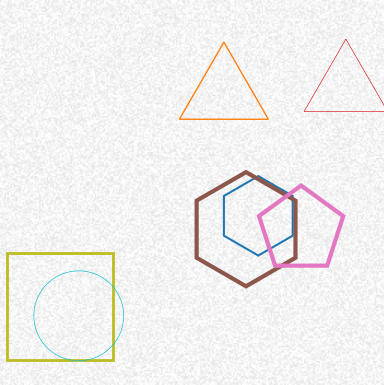[{"shape": "hexagon", "thickness": 1.5, "radius": 0.52, "center": [0.671, 0.439]}, {"shape": "triangle", "thickness": 1, "radius": 0.67, "center": [0.582, 0.757]}, {"shape": "triangle", "thickness": 0.5, "radius": 0.63, "center": [0.898, 0.773]}, {"shape": "hexagon", "thickness": 3, "radius": 0.74, "center": [0.639, 0.405]}, {"shape": "pentagon", "thickness": 3, "radius": 0.58, "center": [0.782, 0.403]}, {"shape": "square", "thickness": 2, "radius": 0.69, "center": [0.156, 0.204]}, {"shape": "circle", "thickness": 0.5, "radius": 0.58, "center": [0.205, 0.18]}]